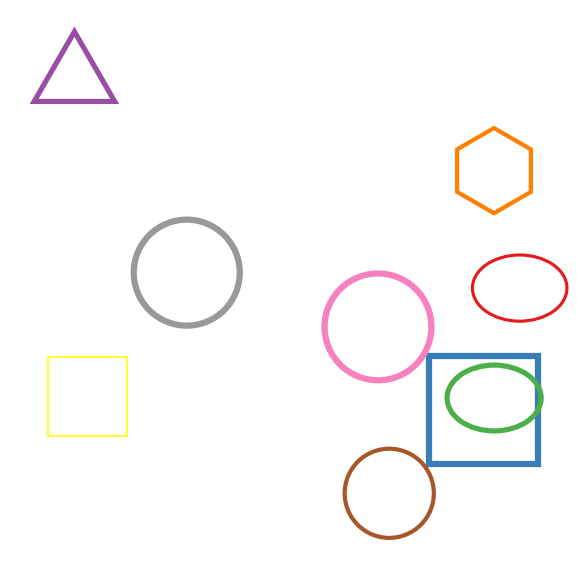[{"shape": "oval", "thickness": 1.5, "radius": 0.41, "center": [0.9, 0.5]}, {"shape": "square", "thickness": 3, "radius": 0.47, "center": [0.837, 0.289]}, {"shape": "oval", "thickness": 2.5, "radius": 0.41, "center": [0.856, 0.31]}, {"shape": "triangle", "thickness": 2.5, "radius": 0.4, "center": [0.129, 0.864]}, {"shape": "hexagon", "thickness": 2, "radius": 0.37, "center": [0.855, 0.704]}, {"shape": "square", "thickness": 1, "radius": 0.34, "center": [0.151, 0.312]}, {"shape": "circle", "thickness": 2, "radius": 0.39, "center": [0.674, 0.145]}, {"shape": "circle", "thickness": 3, "radius": 0.46, "center": [0.655, 0.433]}, {"shape": "circle", "thickness": 3, "radius": 0.46, "center": [0.323, 0.527]}]